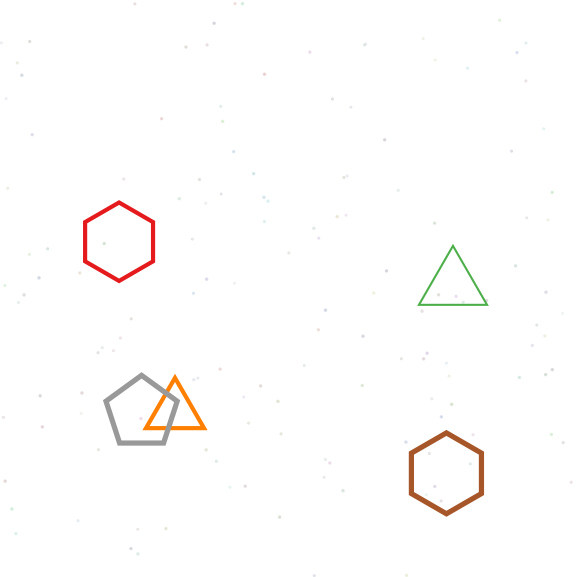[{"shape": "hexagon", "thickness": 2, "radius": 0.34, "center": [0.206, 0.581]}, {"shape": "triangle", "thickness": 1, "radius": 0.34, "center": [0.784, 0.505]}, {"shape": "triangle", "thickness": 2, "radius": 0.29, "center": [0.303, 0.287]}, {"shape": "hexagon", "thickness": 2.5, "radius": 0.35, "center": [0.773, 0.179]}, {"shape": "pentagon", "thickness": 2.5, "radius": 0.32, "center": [0.245, 0.284]}]